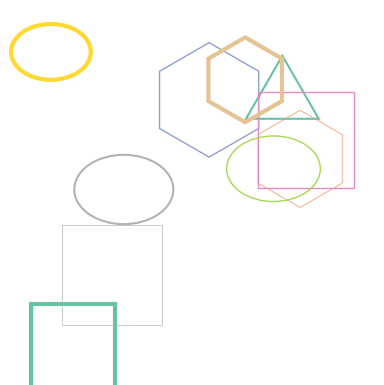[{"shape": "square", "thickness": 3, "radius": 0.55, "center": [0.19, 0.102]}, {"shape": "triangle", "thickness": 1.5, "radius": 0.55, "center": [0.733, 0.746]}, {"shape": "hexagon", "thickness": 0.5, "radius": 0.63, "center": [0.78, 0.587]}, {"shape": "hexagon", "thickness": 1, "radius": 0.74, "center": [0.543, 0.741]}, {"shape": "square", "thickness": 1, "radius": 0.62, "center": [0.795, 0.637]}, {"shape": "oval", "thickness": 1, "radius": 0.61, "center": [0.71, 0.562]}, {"shape": "oval", "thickness": 3, "radius": 0.52, "center": [0.132, 0.865]}, {"shape": "hexagon", "thickness": 3, "radius": 0.55, "center": [0.637, 0.793]}, {"shape": "square", "thickness": 0.5, "radius": 0.64, "center": [0.291, 0.286]}, {"shape": "oval", "thickness": 1.5, "radius": 0.64, "center": [0.322, 0.508]}]